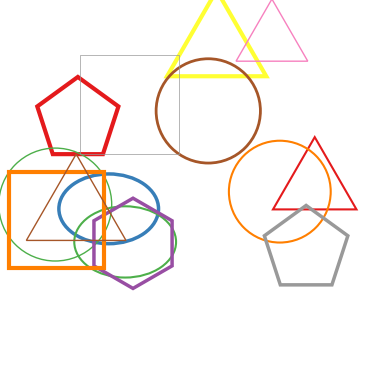[{"shape": "triangle", "thickness": 1.5, "radius": 0.63, "center": [0.817, 0.519]}, {"shape": "pentagon", "thickness": 3, "radius": 0.55, "center": [0.202, 0.689]}, {"shape": "oval", "thickness": 2.5, "radius": 0.65, "center": [0.282, 0.458]}, {"shape": "circle", "thickness": 1, "radius": 0.73, "center": [0.143, 0.469]}, {"shape": "oval", "thickness": 1.5, "radius": 0.66, "center": [0.325, 0.372]}, {"shape": "hexagon", "thickness": 2.5, "radius": 0.59, "center": [0.345, 0.368]}, {"shape": "square", "thickness": 3, "radius": 0.62, "center": [0.146, 0.428]}, {"shape": "circle", "thickness": 1.5, "radius": 0.66, "center": [0.727, 0.502]}, {"shape": "triangle", "thickness": 3, "radius": 0.74, "center": [0.563, 0.876]}, {"shape": "circle", "thickness": 2, "radius": 0.68, "center": [0.541, 0.712]}, {"shape": "triangle", "thickness": 1, "radius": 0.75, "center": [0.198, 0.45]}, {"shape": "triangle", "thickness": 1, "radius": 0.54, "center": [0.706, 0.895]}, {"shape": "square", "thickness": 0.5, "radius": 0.65, "center": [0.336, 0.728]}, {"shape": "pentagon", "thickness": 2.5, "radius": 0.57, "center": [0.795, 0.352]}]